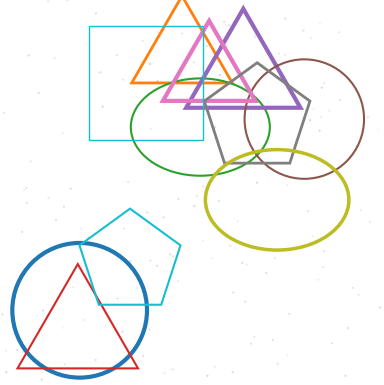[{"shape": "circle", "thickness": 3, "radius": 0.87, "center": [0.207, 0.194]}, {"shape": "triangle", "thickness": 2, "radius": 0.75, "center": [0.473, 0.86]}, {"shape": "oval", "thickness": 1.5, "radius": 0.9, "center": [0.52, 0.67]}, {"shape": "triangle", "thickness": 1.5, "radius": 0.9, "center": [0.202, 0.133]}, {"shape": "triangle", "thickness": 3, "radius": 0.86, "center": [0.632, 0.806]}, {"shape": "circle", "thickness": 1.5, "radius": 0.78, "center": [0.79, 0.691]}, {"shape": "triangle", "thickness": 3, "radius": 0.69, "center": [0.543, 0.807]}, {"shape": "pentagon", "thickness": 2, "radius": 0.72, "center": [0.668, 0.693]}, {"shape": "oval", "thickness": 2.5, "radius": 0.93, "center": [0.72, 0.481]}, {"shape": "square", "thickness": 1, "radius": 0.74, "center": [0.379, 0.785]}, {"shape": "pentagon", "thickness": 1.5, "radius": 0.69, "center": [0.338, 0.32]}]